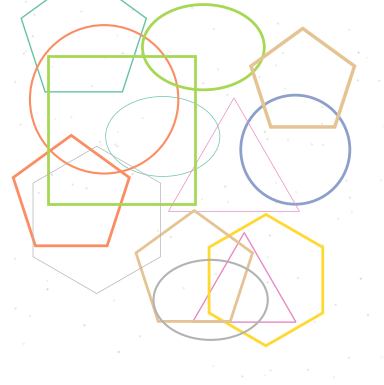[{"shape": "oval", "thickness": 0.5, "radius": 0.74, "center": [0.423, 0.646]}, {"shape": "pentagon", "thickness": 1, "radius": 0.85, "center": [0.218, 0.9]}, {"shape": "pentagon", "thickness": 2, "radius": 0.79, "center": [0.185, 0.49]}, {"shape": "circle", "thickness": 1.5, "radius": 0.96, "center": [0.27, 0.742]}, {"shape": "circle", "thickness": 2, "radius": 0.71, "center": [0.767, 0.611]}, {"shape": "triangle", "thickness": 0.5, "radius": 0.98, "center": [0.608, 0.549]}, {"shape": "triangle", "thickness": 1, "radius": 0.78, "center": [0.634, 0.241]}, {"shape": "oval", "thickness": 2, "radius": 0.79, "center": [0.528, 0.877]}, {"shape": "square", "thickness": 2, "radius": 0.96, "center": [0.316, 0.662]}, {"shape": "hexagon", "thickness": 2, "radius": 0.85, "center": [0.691, 0.272]}, {"shape": "pentagon", "thickness": 2.5, "radius": 0.71, "center": [0.786, 0.785]}, {"shape": "pentagon", "thickness": 2, "radius": 0.8, "center": [0.505, 0.294]}, {"shape": "hexagon", "thickness": 0.5, "radius": 0.96, "center": [0.251, 0.429]}, {"shape": "oval", "thickness": 1.5, "radius": 0.74, "center": [0.547, 0.221]}]